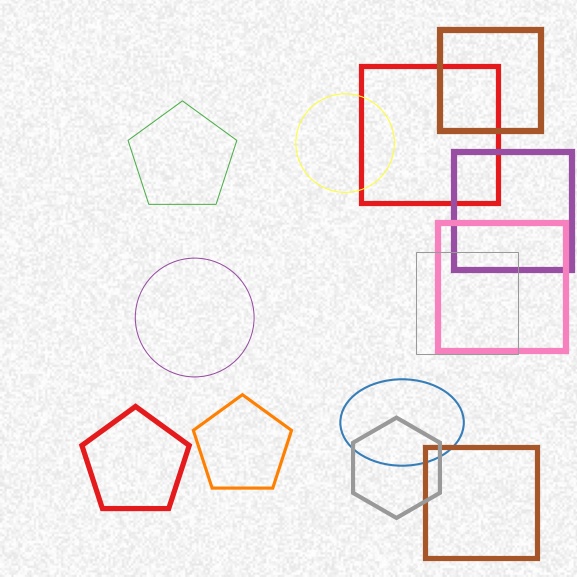[{"shape": "pentagon", "thickness": 2.5, "radius": 0.49, "center": [0.235, 0.198]}, {"shape": "square", "thickness": 2.5, "radius": 0.59, "center": [0.744, 0.767]}, {"shape": "oval", "thickness": 1, "radius": 0.53, "center": [0.696, 0.268]}, {"shape": "pentagon", "thickness": 0.5, "radius": 0.5, "center": [0.316, 0.725]}, {"shape": "square", "thickness": 3, "radius": 0.51, "center": [0.889, 0.634]}, {"shape": "circle", "thickness": 0.5, "radius": 0.51, "center": [0.337, 0.449]}, {"shape": "pentagon", "thickness": 1.5, "radius": 0.45, "center": [0.42, 0.226]}, {"shape": "circle", "thickness": 0.5, "radius": 0.43, "center": [0.598, 0.751]}, {"shape": "square", "thickness": 2.5, "radius": 0.48, "center": [0.833, 0.129]}, {"shape": "square", "thickness": 3, "radius": 0.44, "center": [0.849, 0.86]}, {"shape": "square", "thickness": 3, "radius": 0.56, "center": [0.869, 0.502]}, {"shape": "square", "thickness": 0.5, "radius": 0.44, "center": [0.809, 0.474]}, {"shape": "hexagon", "thickness": 2, "radius": 0.43, "center": [0.687, 0.189]}]